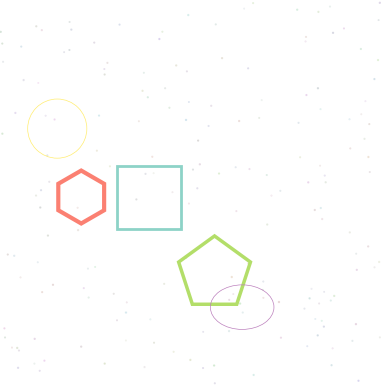[{"shape": "square", "thickness": 2, "radius": 0.41, "center": [0.388, 0.487]}, {"shape": "hexagon", "thickness": 3, "radius": 0.34, "center": [0.211, 0.488]}, {"shape": "pentagon", "thickness": 2.5, "radius": 0.49, "center": [0.557, 0.289]}, {"shape": "oval", "thickness": 0.5, "radius": 0.41, "center": [0.629, 0.202]}, {"shape": "circle", "thickness": 0.5, "radius": 0.38, "center": [0.149, 0.666]}]